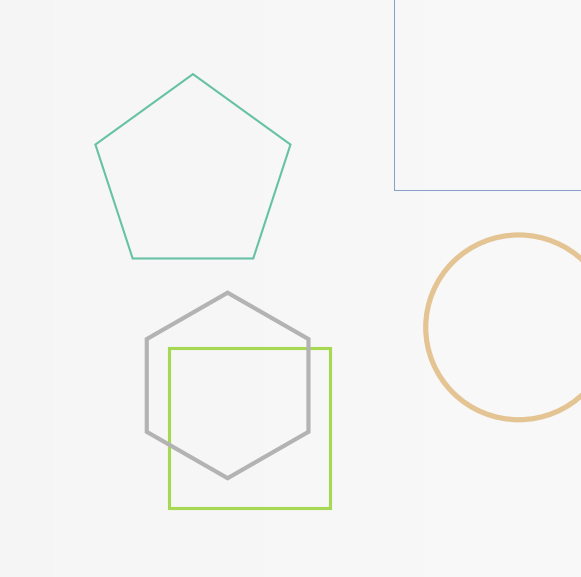[{"shape": "pentagon", "thickness": 1, "radius": 0.88, "center": [0.332, 0.694]}, {"shape": "square", "thickness": 0.5, "radius": 0.9, "center": [0.858, 0.85]}, {"shape": "square", "thickness": 1.5, "radius": 0.69, "center": [0.429, 0.258]}, {"shape": "circle", "thickness": 2.5, "radius": 0.8, "center": [0.892, 0.432]}, {"shape": "hexagon", "thickness": 2, "radius": 0.8, "center": [0.392, 0.332]}]